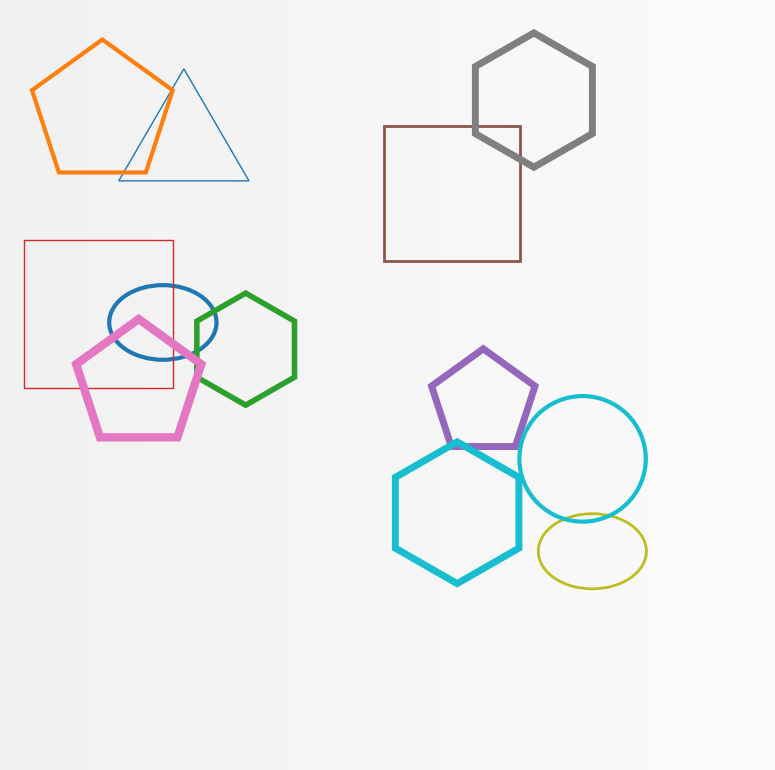[{"shape": "oval", "thickness": 1.5, "radius": 0.35, "center": [0.21, 0.581]}, {"shape": "triangle", "thickness": 0.5, "radius": 0.49, "center": [0.237, 0.814]}, {"shape": "pentagon", "thickness": 1.5, "radius": 0.48, "center": [0.132, 0.853]}, {"shape": "hexagon", "thickness": 2, "radius": 0.36, "center": [0.317, 0.547]}, {"shape": "square", "thickness": 0.5, "radius": 0.48, "center": [0.128, 0.593]}, {"shape": "pentagon", "thickness": 2.5, "radius": 0.35, "center": [0.624, 0.477]}, {"shape": "square", "thickness": 1, "radius": 0.44, "center": [0.583, 0.749]}, {"shape": "pentagon", "thickness": 3, "radius": 0.42, "center": [0.179, 0.501]}, {"shape": "hexagon", "thickness": 2.5, "radius": 0.44, "center": [0.689, 0.87]}, {"shape": "oval", "thickness": 1, "radius": 0.35, "center": [0.764, 0.284]}, {"shape": "hexagon", "thickness": 2.5, "radius": 0.46, "center": [0.59, 0.334]}, {"shape": "circle", "thickness": 1.5, "radius": 0.41, "center": [0.752, 0.404]}]